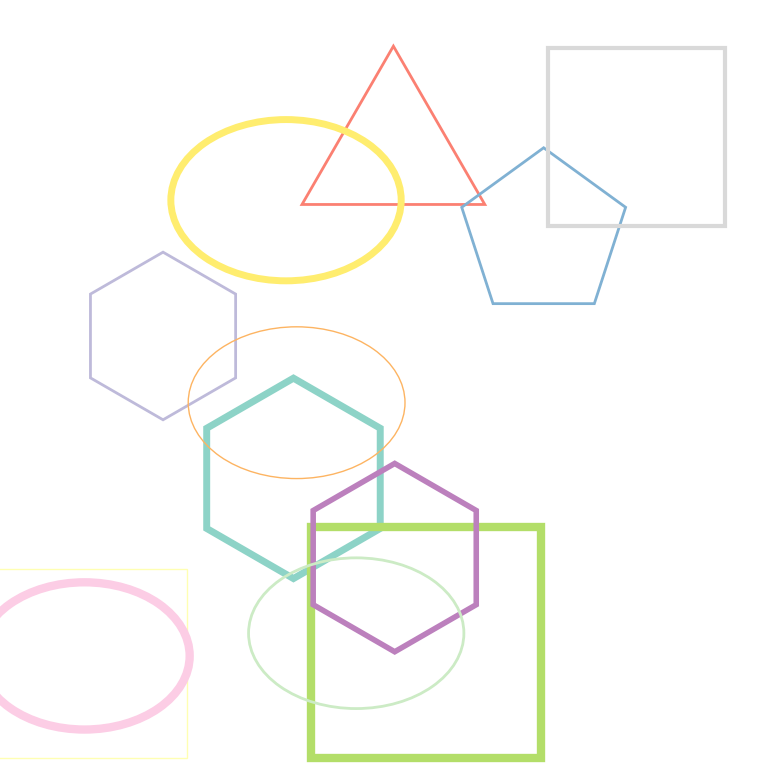[{"shape": "hexagon", "thickness": 2.5, "radius": 0.65, "center": [0.381, 0.379]}, {"shape": "square", "thickness": 0.5, "radius": 0.61, "center": [0.12, 0.138]}, {"shape": "hexagon", "thickness": 1, "radius": 0.54, "center": [0.212, 0.564]}, {"shape": "triangle", "thickness": 1, "radius": 0.69, "center": [0.511, 0.803]}, {"shape": "pentagon", "thickness": 1, "radius": 0.56, "center": [0.706, 0.696]}, {"shape": "oval", "thickness": 0.5, "radius": 0.7, "center": [0.385, 0.477]}, {"shape": "square", "thickness": 3, "radius": 0.75, "center": [0.553, 0.166]}, {"shape": "oval", "thickness": 3, "radius": 0.68, "center": [0.11, 0.148]}, {"shape": "square", "thickness": 1.5, "radius": 0.58, "center": [0.827, 0.822]}, {"shape": "hexagon", "thickness": 2, "radius": 0.61, "center": [0.513, 0.276]}, {"shape": "oval", "thickness": 1, "radius": 0.7, "center": [0.463, 0.178]}, {"shape": "oval", "thickness": 2.5, "radius": 0.75, "center": [0.371, 0.74]}]